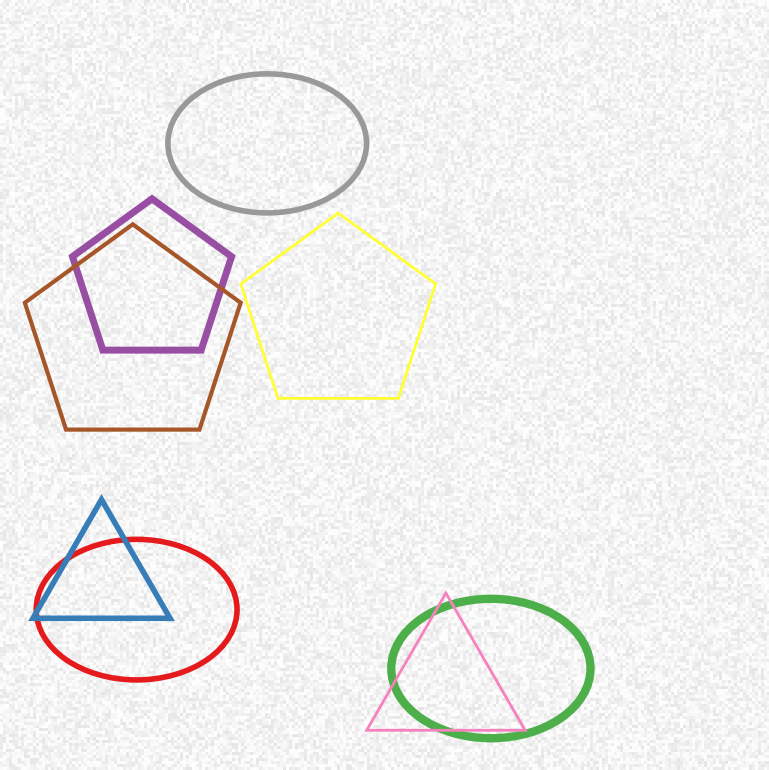[{"shape": "oval", "thickness": 2, "radius": 0.65, "center": [0.177, 0.208]}, {"shape": "triangle", "thickness": 2, "radius": 0.51, "center": [0.132, 0.248]}, {"shape": "oval", "thickness": 3, "radius": 0.65, "center": [0.638, 0.132]}, {"shape": "pentagon", "thickness": 2.5, "radius": 0.54, "center": [0.197, 0.633]}, {"shape": "pentagon", "thickness": 1, "radius": 0.66, "center": [0.439, 0.59]}, {"shape": "pentagon", "thickness": 1.5, "radius": 0.74, "center": [0.172, 0.561]}, {"shape": "triangle", "thickness": 1, "radius": 0.59, "center": [0.579, 0.111]}, {"shape": "oval", "thickness": 2, "radius": 0.65, "center": [0.347, 0.814]}]